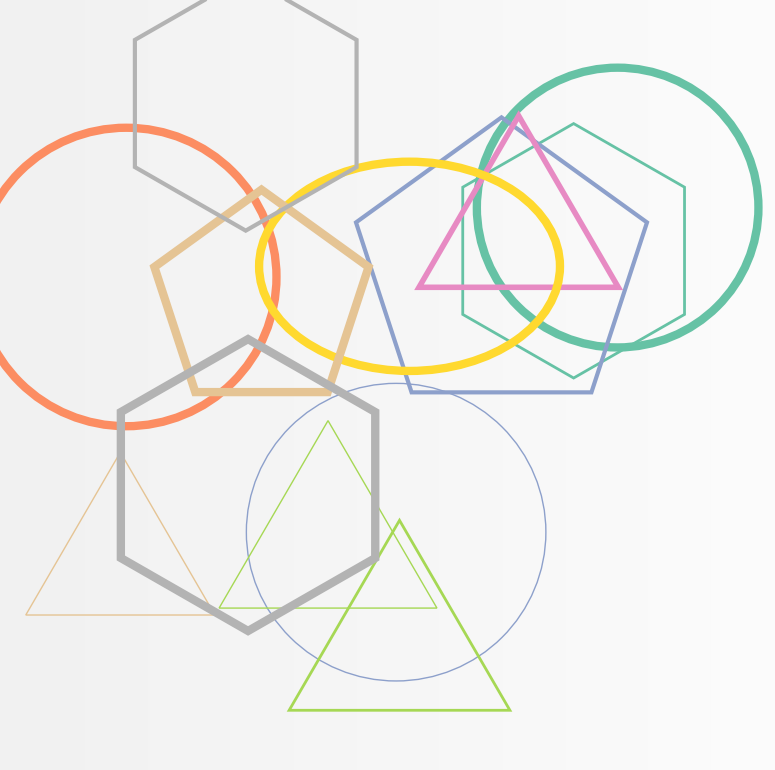[{"shape": "circle", "thickness": 3, "radius": 0.91, "center": [0.797, 0.73]}, {"shape": "hexagon", "thickness": 1, "radius": 0.83, "center": [0.74, 0.674]}, {"shape": "circle", "thickness": 3, "radius": 0.97, "center": [0.163, 0.64]}, {"shape": "circle", "thickness": 0.5, "radius": 0.97, "center": [0.511, 0.309]}, {"shape": "pentagon", "thickness": 1.5, "radius": 0.99, "center": [0.647, 0.65]}, {"shape": "triangle", "thickness": 2, "radius": 0.74, "center": [0.669, 0.701]}, {"shape": "triangle", "thickness": 0.5, "radius": 0.81, "center": [0.423, 0.291]}, {"shape": "triangle", "thickness": 1, "radius": 0.82, "center": [0.516, 0.16]}, {"shape": "oval", "thickness": 3, "radius": 0.97, "center": [0.528, 0.654]}, {"shape": "pentagon", "thickness": 3, "radius": 0.73, "center": [0.337, 0.608]}, {"shape": "triangle", "thickness": 0.5, "radius": 0.7, "center": [0.155, 0.272]}, {"shape": "hexagon", "thickness": 1.5, "radius": 0.83, "center": [0.317, 0.866]}, {"shape": "hexagon", "thickness": 3, "radius": 0.95, "center": [0.32, 0.37]}]